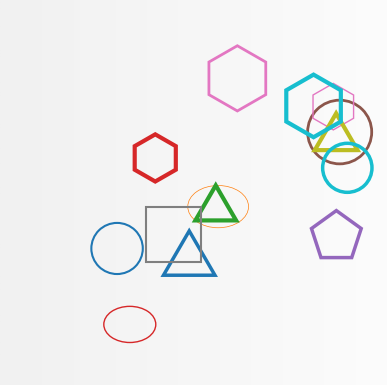[{"shape": "circle", "thickness": 1.5, "radius": 0.33, "center": [0.302, 0.355]}, {"shape": "triangle", "thickness": 2.5, "radius": 0.38, "center": [0.488, 0.323]}, {"shape": "oval", "thickness": 0.5, "radius": 0.39, "center": [0.563, 0.463]}, {"shape": "triangle", "thickness": 3, "radius": 0.3, "center": [0.557, 0.458]}, {"shape": "hexagon", "thickness": 3, "radius": 0.31, "center": [0.401, 0.59]}, {"shape": "oval", "thickness": 1, "radius": 0.34, "center": [0.335, 0.157]}, {"shape": "pentagon", "thickness": 2.5, "radius": 0.34, "center": [0.868, 0.386]}, {"shape": "circle", "thickness": 2, "radius": 0.41, "center": [0.877, 0.657]}, {"shape": "hexagon", "thickness": 1, "radius": 0.3, "center": [0.86, 0.723]}, {"shape": "hexagon", "thickness": 2, "radius": 0.42, "center": [0.613, 0.796]}, {"shape": "square", "thickness": 1.5, "radius": 0.35, "center": [0.447, 0.39]}, {"shape": "triangle", "thickness": 3, "radius": 0.32, "center": [0.867, 0.642]}, {"shape": "hexagon", "thickness": 3, "radius": 0.41, "center": [0.809, 0.725]}, {"shape": "circle", "thickness": 2.5, "radius": 0.32, "center": [0.896, 0.564]}]